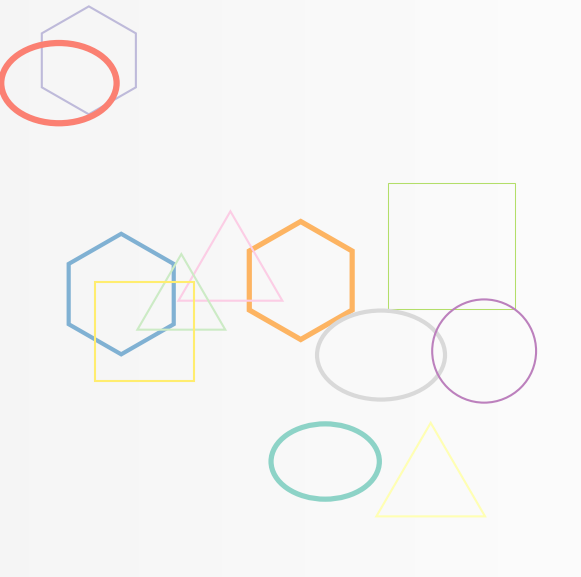[{"shape": "oval", "thickness": 2.5, "radius": 0.47, "center": [0.559, 0.2]}, {"shape": "triangle", "thickness": 1, "radius": 0.54, "center": [0.741, 0.159]}, {"shape": "hexagon", "thickness": 1, "radius": 0.47, "center": [0.153, 0.895]}, {"shape": "oval", "thickness": 3, "radius": 0.5, "center": [0.101, 0.855]}, {"shape": "hexagon", "thickness": 2, "radius": 0.52, "center": [0.209, 0.49]}, {"shape": "hexagon", "thickness": 2.5, "radius": 0.51, "center": [0.517, 0.513]}, {"shape": "square", "thickness": 0.5, "radius": 0.55, "center": [0.778, 0.573]}, {"shape": "triangle", "thickness": 1, "radius": 0.52, "center": [0.396, 0.53]}, {"shape": "oval", "thickness": 2, "radius": 0.55, "center": [0.656, 0.384]}, {"shape": "circle", "thickness": 1, "radius": 0.45, "center": [0.833, 0.391]}, {"shape": "triangle", "thickness": 1, "radius": 0.44, "center": [0.312, 0.472]}, {"shape": "square", "thickness": 1, "radius": 0.43, "center": [0.249, 0.425]}]